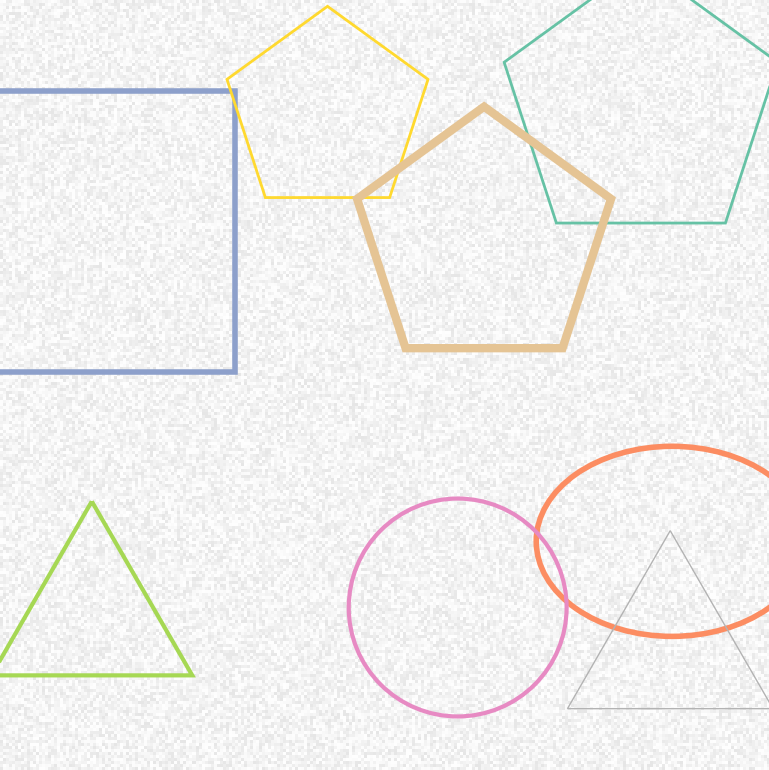[{"shape": "pentagon", "thickness": 1, "radius": 0.93, "center": [0.832, 0.861]}, {"shape": "oval", "thickness": 2, "radius": 0.88, "center": [0.873, 0.297]}, {"shape": "square", "thickness": 2, "radius": 0.91, "center": [0.123, 0.699]}, {"shape": "circle", "thickness": 1.5, "radius": 0.71, "center": [0.594, 0.211]}, {"shape": "triangle", "thickness": 1.5, "radius": 0.75, "center": [0.119, 0.198]}, {"shape": "pentagon", "thickness": 1, "radius": 0.69, "center": [0.425, 0.854]}, {"shape": "pentagon", "thickness": 3, "radius": 0.87, "center": [0.629, 0.688]}, {"shape": "triangle", "thickness": 0.5, "radius": 0.77, "center": [0.87, 0.157]}]